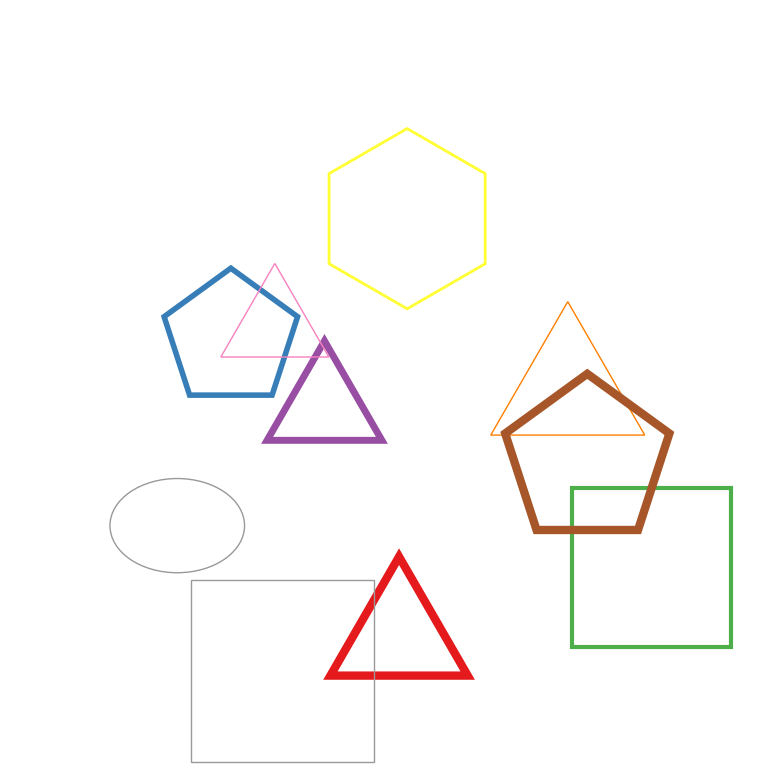[{"shape": "triangle", "thickness": 3, "radius": 0.51, "center": [0.518, 0.174]}, {"shape": "pentagon", "thickness": 2, "radius": 0.46, "center": [0.3, 0.561]}, {"shape": "square", "thickness": 1.5, "radius": 0.52, "center": [0.846, 0.263]}, {"shape": "triangle", "thickness": 2.5, "radius": 0.43, "center": [0.421, 0.471]}, {"shape": "triangle", "thickness": 0.5, "radius": 0.58, "center": [0.737, 0.493]}, {"shape": "hexagon", "thickness": 1, "radius": 0.59, "center": [0.529, 0.716]}, {"shape": "pentagon", "thickness": 3, "radius": 0.56, "center": [0.763, 0.402]}, {"shape": "triangle", "thickness": 0.5, "radius": 0.4, "center": [0.357, 0.577]}, {"shape": "oval", "thickness": 0.5, "radius": 0.44, "center": [0.23, 0.317]}, {"shape": "square", "thickness": 0.5, "radius": 0.59, "center": [0.367, 0.128]}]